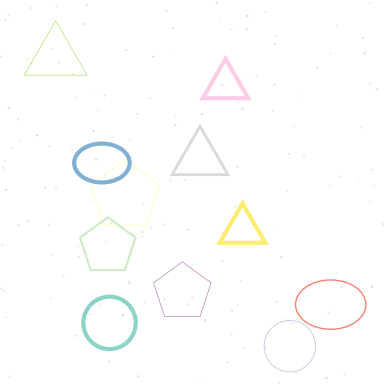[{"shape": "circle", "thickness": 3, "radius": 0.34, "center": [0.285, 0.161]}, {"shape": "pentagon", "thickness": 0.5, "radius": 0.47, "center": [0.324, 0.49]}, {"shape": "circle", "thickness": 0.5, "radius": 0.33, "center": [0.753, 0.101]}, {"shape": "oval", "thickness": 1, "radius": 0.46, "center": [0.859, 0.209]}, {"shape": "oval", "thickness": 3, "radius": 0.36, "center": [0.265, 0.577]}, {"shape": "triangle", "thickness": 0.5, "radius": 0.47, "center": [0.145, 0.852]}, {"shape": "triangle", "thickness": 3, "radius": 0.34, "center": [0.586, 0.779]}, {"shape": "triangle", "thickness": 2, "radius": 0.42, "center": [0.519, 0.588]}, {"shape": "pentagon", "thickness": 0.5, "radius": 0.39, "center": [0.474, 0.241]}, {"shape": "pentagon", "thickness": 1.5, "radius": 0.38, "center": [0.28, 0.36]}, {"shape": "triangle", "thickness": 3, "radius": 0.34, "center": [0.63, 0.404]}]